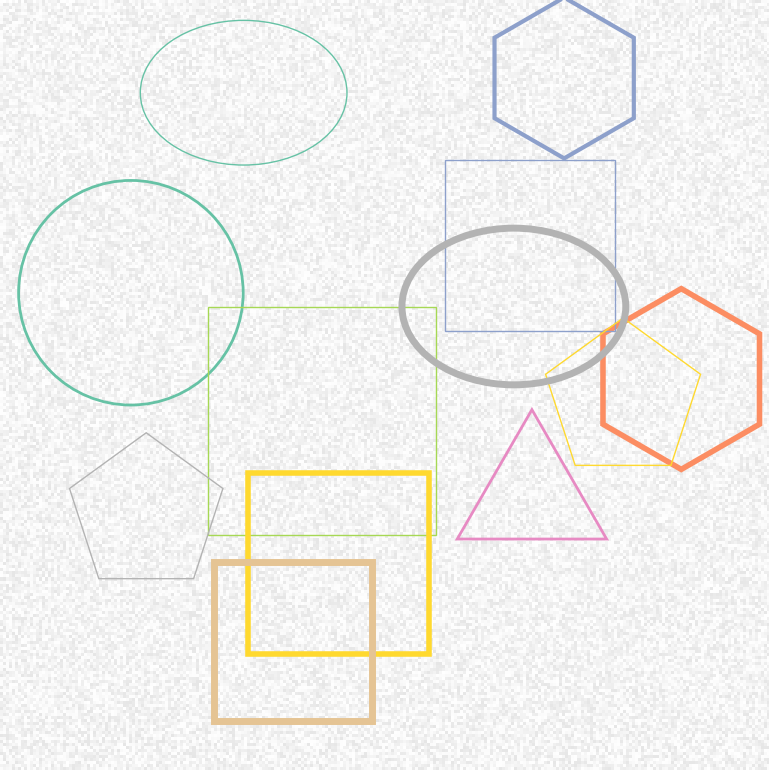[{"shape": "circle", "thickness": 1, "radius": 0.73, "center": [0.17, 0.62]}, {"shape": "oval", "thickness": 0.5, "radius": 0.67, "center": [0.316, 0.88]}, {"shape": "hexagon", "thickness": 2, "radius": 0.59, "center": [0.885, 0.508]}, {"shape": "hexagon", "thickness": 1.5, "radius": 0.52, "center": [0.733, 0.899]}, {"shape": "square", "thickness": 0.5, "radius": 0.55, "center": [0.688, 0.681]}, {"shape": "triangle", "thickness": 1, "radius": 0.56, "center": [0.691, 0.356]}, {"shape": "square", "thickness": 0.5, "radius": 0.74, "center": [0.418, 0.453]}, {"shape": "square", "thickness": 2, "radius": 0.59, "center": [0.44, 0.268]}, {"shape": "pentagon", "thickness": 0.5, "radius": 0.53, "center": [0.809, 0.481]}, {"shape": "square", "thickness": 2.5, "radius": 0.51, "center": [0.381, 0.167]}, {"shape": "oval", "thickness": 2.5, "radius": 0.73, "center": [0.667, 0.602]}, {"shape": "pentagon", "thickness": 0.5, "radius": 0.52, "center": [0.19, 0.333]}]